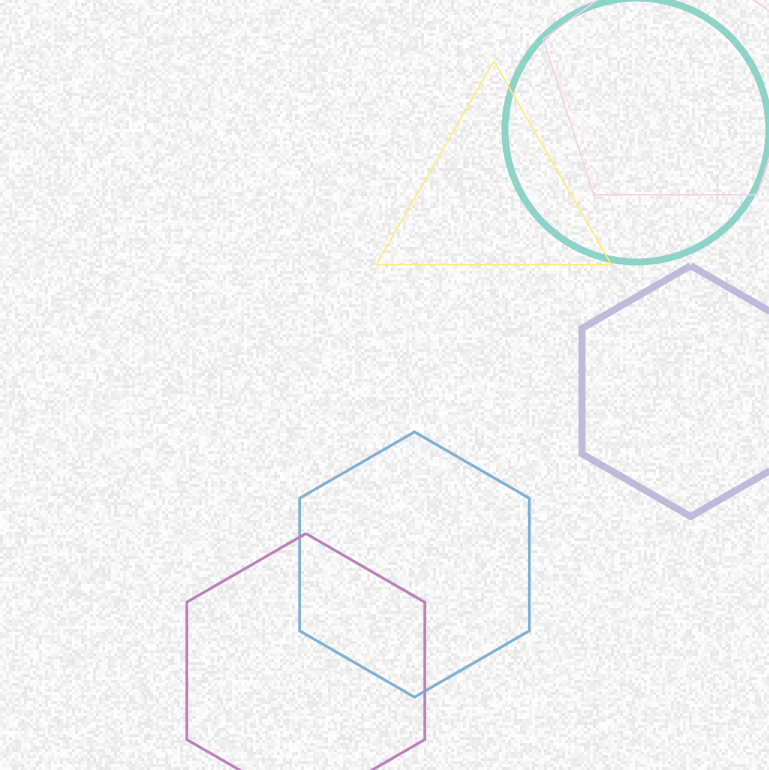[{"shape": "circle", "thickness": 2.5, "radius": 0.86, "center": [0.827, 0.831]}, {"shape": "hexagon", "thickness": 2.5, "radius": 0.81, "center": [0.897, 0.492]}, {"shape": "hexagon", "thickness": 1, "radius": 0.86, "center": [0.538, 0.267]}, {"shape": "pentagon", "thickness": 0.5, "radius": 0.9, "center": [0.877, 0.893]}, {"shape": "hexagon", "thickness": 1, "radius": 0.89, "center": [0.397, 0.129]}, {"shape": "triangle", "thickness": 0.5, "radius": 0.88, "center": [0.641, 0.744]}]